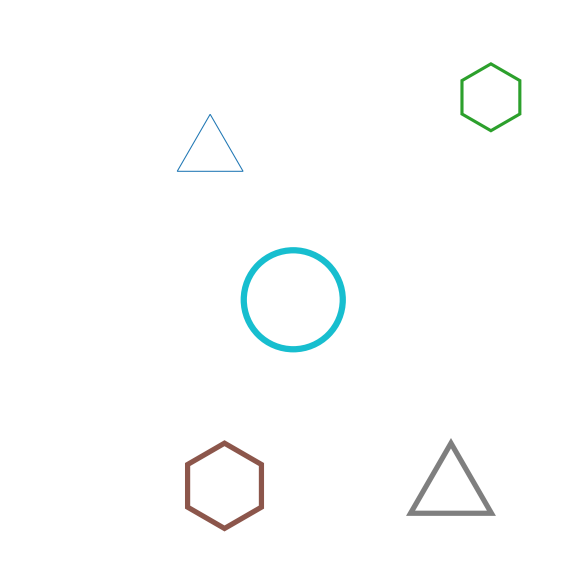[{"shape": "triangle", "thickness": 0.5, "radius": 0.33, "center": [0.364, 0.735]}, {"shape": "hexagon", "thickness": 1.5, "radius": 0.29, "center": [0.85, 0.831]}, {"shape": "hexagon", "thickness": 2.5, "radius": 0.37, "center": [0.389, 0.158]}, {"shape": "triangle", "thickness": 2.5, "radius": 0.4, "center": [0.781, 0.151]}, {"shape": "circle", "thickness": 3, "radius": 0.43, "center": [0.508, 0.48]}]